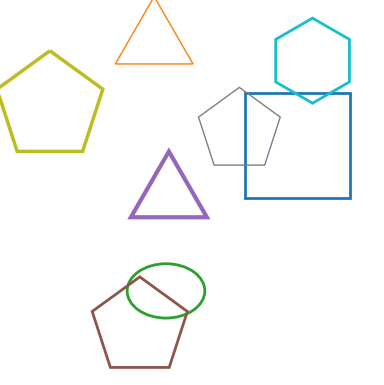[{"shape": "square", "thickness": 2, "radius": 0.68, "center": [0.773, 0.623]}, {"shape": "triangle", "thickness": 1, "radius": 0.58, "center": [0.4, 0.892]}, {"shape": "oval", "thickness": 2, "radius": 0.5, "center": [0.431, 0.244]}, {"shape": "triangle", "thickness": 3, "radius": 0.57, "center": [0.439, 0.493]}, {"shape": "pentagon", "thickness": 2, "radius": 0.65, "center": [0.363, 0.151]}, {"shape": "pentagon", "thickness": 1, "radius": 0.56, "center": [0.622, 0.661]}, {"shape": "pentagon", "thickness": 2.5, "radius": 0.72, "center": [0.13, 0.724]}, {"shape": "hexagon", "thickness": 2, "radius": 0.55, "center": [0.812, 0.842]}]